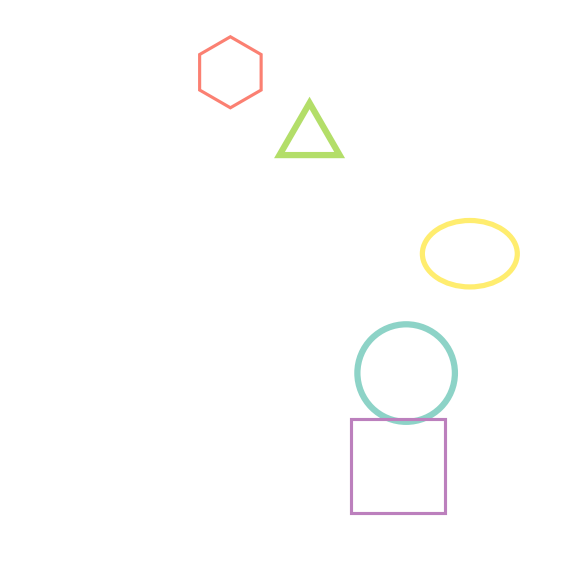[{"shape": "circle", "thickness": 3, "radius": 0.42, "center": [0.703, 0.353]}, {"shape": "hexagon", "thickness": 1.5, "radius": 0.31, "center": [0.399, 0.874]}, {"shape": "triangle", "thickness": 3, "radius": 0.3, "center": [0.536, 0.761]}, {"shape": "square", "thickness": 1.5, "radius": 0.41, "center": [0.69, 0.192]}, {"shape": "oval", "thickness": 2.5, "radius": 0.41, "center": [0.814, 0.56]}]